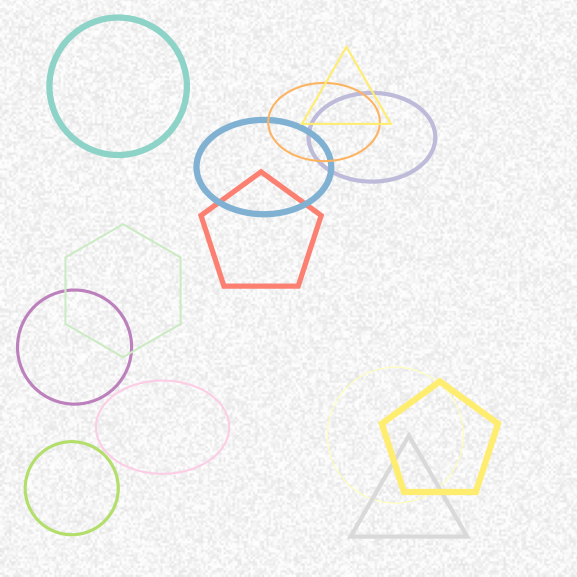[{"shape": "circle", "thickness": 3, "radius": 0.6, "center": [0.205, 0.85]}, {"shape": "circle", "thickness": 0.5, "radius": 0.59, "center": [0.685, 0.246]}, {"shape": "oval", "thickness": 2, "radius": 0.55, "center": [0.644, 0.761]}, {"shape": "pentagon", "thickness": 2.5, "radius": 0.55, "center": [0.452, 0.592]}, {"shape": "oval", "thickness": 3, "radius": 0.58, "center": [0.457, 0.71]}, {"shape": "oval", "thickness": 1, "radius": 0.48, "center": [0.561, 0.788]}, {"shape": "circle", "thickness": 1.5, "radius": 0.4, "center": [0.124, 0.154]}, {"shape": "oval", "thickness": 1, "radius": 0.58, "center": [0.281, 0.259]}, {"shape": "triangle", "thickness": 2, "radius": 0.58, "center": [0.708, 0.128]}, {"shape": "circle", "thickness": 1.5, "radius": 0.49, "center": [0.129, 0.398]}, {"shape": "hexagon", "thickness": 1, "radius": 0.58, "center": [0.213, 0.496]}, {"shape": "pentagon", "thickness": 3, "radius": 0.53, "center": [0.762, 0.233]}, {"shape": "triangle", "thickness": 1, "radius": 0.44, "center": [0.6, 0.829]}]